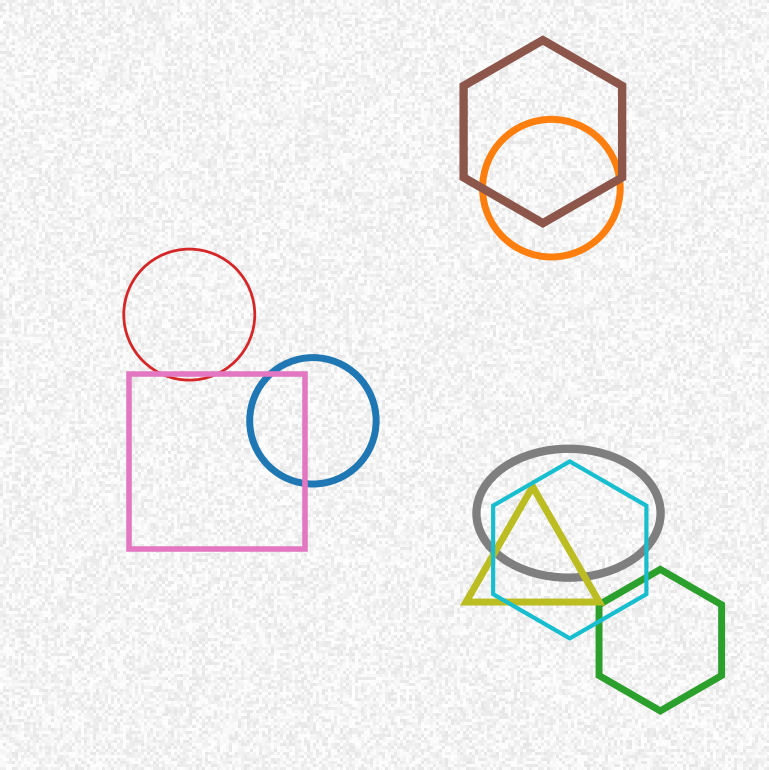[{"shape": "circle", "thickness": 2.5, "radius": 0.41, "center": [0.406, 0.454]}, {"shape": "circle", "thickness": 2.5, "radius": 0.45, "center": [0.716, 0.756]}, {"shape": "hexagon", "thickness": 2.5, "radius": 0.46, "center": [0.858, 0.169]}, {"shape": "circle", "thickness": 1, "radius": 0.43, "center": [0.246, 0.591]}, {"shape": "hexagon", "thickness": 3, "radius": 0.59, "center": [0.705, 0.829]}, {"shape": "square", "thickness": 2, "radius": 0.57, "center": [0.282, 0.401]}, {"shape": "oval", "thickness": 3, "radius": 0.6, "center": [0.738, 0.333]}, {"shape": "triangle", "thickness": 2.5, "radius": 0.5, "center": [0.692, 0.268]}, {"shape": "hexagon", "thickness": 1.5, "radius": 0.57, "center": [0.74, 0.286]}]